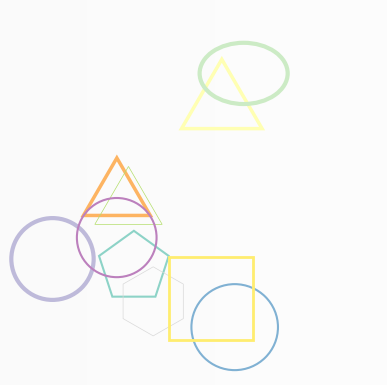[{"shape": "pentagon", "thickness": 1.5, "radius": 0.47, "center": [0.345, 0.306]}, {"shape": "triangle", "thickness": 2.5, "radius": 0.6, "center": [0.572, 0.726]}, {"shape": "circle", "thickness": 3, "radius": 0.53, "center": [0.135, 0.327]}, {"shape": "circle", "thickness": 1.5, "radius": 0.56, "center": [0.606, 0.15]}, {"shape": "triangle", "thickness": 2.5, "radius": 0.5, "center": [0.302, 0.49]}, {"shape": "triangle", "thickness": 0.5, "radius": 0.5, "center": [0.332, 0.467]}, {"shape": "hexagon", "thickness": 0.5, "radius": 0.45, "center": [0.395, 0.217]}, {"shape": "circle", "thickness": 1.5, "radius": 0.51, "center": [0.301, 0.383]}, {"shape": "oval", "thickness": 3, "radius": 0.57, "center": [0.629, 0.809]}, {"shape": "square", "thickness": 2, "radius": 0.54, "center": [0.545, 0.224]}]